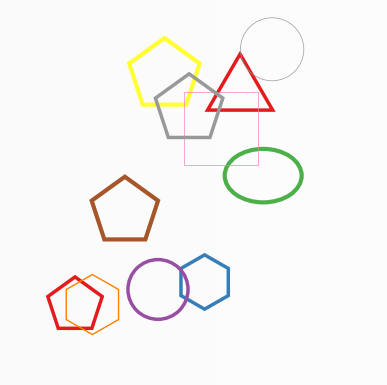[{"shape": "triangle", "thickness": 2.5, "radius": 0.49, "center": [0.62, 0.763]}, {"shape": "pentagon", "thickness": 2.5, "radius": 0.37, "center": [0.194, 0.207]}, {"shape": "hexagon", "thickness": 2.5, "radius": 0.35, "center": [0.528, 0.267]}, {"shape": "oval", "thickness": 3, "radius": 0.5, "center": [0.679, 0.544]}, {"shape": "circle", "thickness": 2.5, "radius": 0.39, "center": [0.408, 0.248]}, {"shape": "hexagon", "thickness": 1, "radius": 0.39, "center": [0.238, 0.209]}, {"shape": "pentagon", "thickness": 3, "radius": 0.48, "center": [0.424, 0.806]}, {"shape": "pentagon", "thickness": 3, "radius": 0.45, "center": [0.322, 0.451]}, {"shape": "square", "thickness": 0.5, "radius": 0.47, "center": [0.57, 0.667]}, {"shape": "circle", "thickness": 0.5, "radius": 0.41, "center": [0.702, 0.872]}, {"shape": "pentagon", "thickness": 2.5, "radius": 0.46, "center": [0.488, 0.717]}]